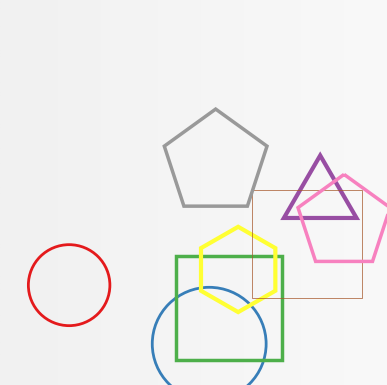[{"shape": "circle", "thickness": 2, "radius": 0.53, "center": [0.178, 0.259]}, {"shape": "circle", "thickness": 2, "radius": 0.73, "center": [0.54, 0.107]}, {"shape": "square", "thickness": 2.5, "radius": 0.68, "center": [0.591, 0.2]}, {"shape": "triangle", "thickness": 3, "radius": 0.54, "center": [0.826, 0.488]}, {"shape": "hexagon", "thickness": 3, "radius": 0.55, "center": [0.615, 0.3]}, {"shape": "square", "thickness": 0.5, "radius": 0.71, "center": [0.792, 0.366]}, {"shape": "pentagon", "thickness": 2.5, "radius": 0.62, "center": [0.888, 0.422]}, {"shape": "pentagon", "thickness": 2.5, "radius": 0.7, "center": [0.557, 0.577]}]